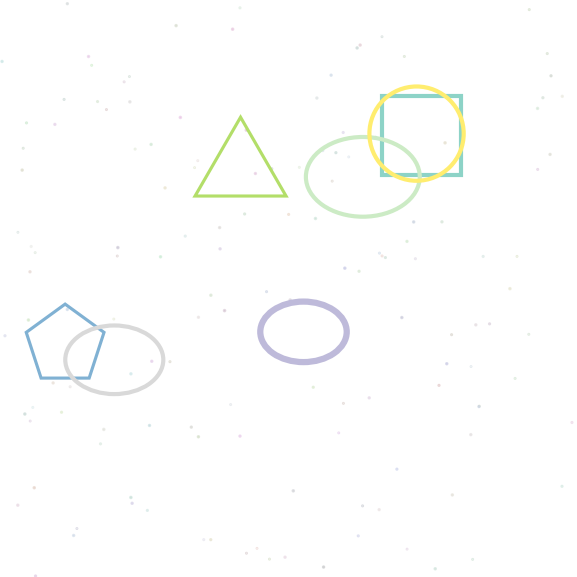[{"shape": "square", "thickness": 2, "radius": 0.34, "center": [0.73, 0.764]}, {"shape": "oval", "thickness": 3, "radius": 0.37, "center": [0.526, 0.425]}, {"shape": "pentagon", "thickness": 1.5, "radius": 0.35, "center": [0.113, 0.402]}, {"shape": "triangle", "thickness": 1.5, "radius": 0.45, "center": [0.417, 0.705]}, {"shape": "oval", "thickness": 2, "radius": 0.42, "center": [0.198, 0.376]}, {"shape": "oval", "thickness": 2, "radius": 0.49, "center": [0.628, 0.693]}, {"shape": "circle", "thickness": 2, "radius": 0.41, "center": [0.721, 0.768]}]